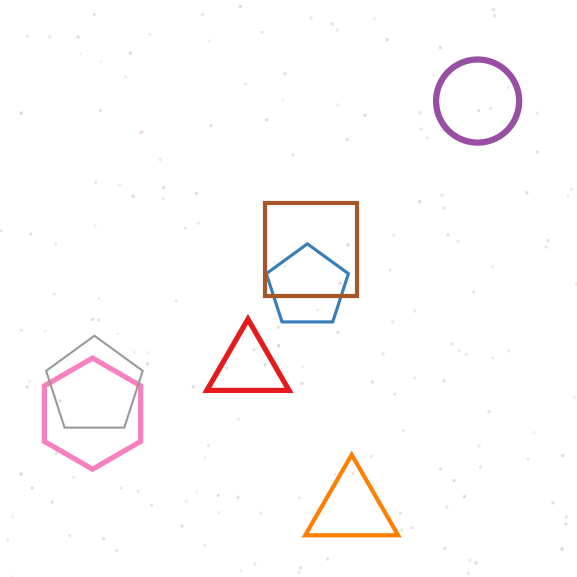[{"shape": "triangle", "thickness": 2.5, "radius": 0.41, "center": [0.429, 0.364]}, {"shape": "pentagon", "thickness": 1.5, "radius": 0.37, "center": [0.532, 0.502]}, {"shape": "circle", "thickness": 3, "radius": 0.36, "center": [0.827, 0.824]}, {"shape": "triangle", "thickness": 2, "radius": 0.46, "center": [0.609, 0.119]}, {"shape": "square", "thickness": 2, "radius": 0.4, "center": [0.539, 0.567]}, {"shape": "hexagon", "thickness": 2.5, "radius": 0.48, "center": [0.16, 0.283]}, {"shape": "pentagon", "thickness": 1, "radius": 0.44, "center": [0.164, 0.33]}]